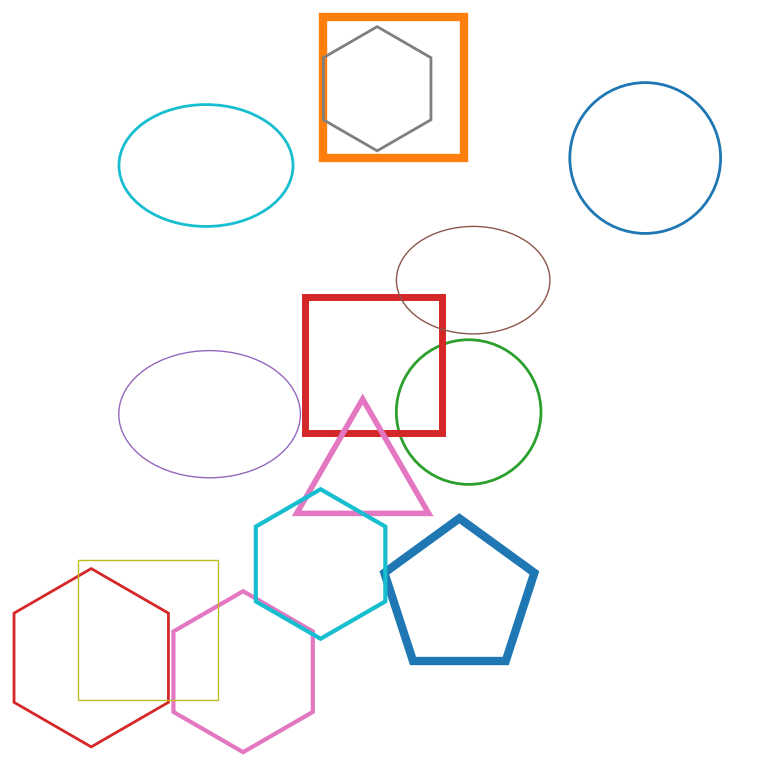[{"shape": "circle", "thickness": 1, "radius": 0.49, "center": [0.838, 0.795]}, {"shape": "pentagon", "thickness": 3, "radius": 0.51, "center": [0.597, 0.224]}, {"shape": "square", "thickness": 3, "radius": 0.46, "center": [0.511, 0.886]}, {"shape": "circle", "thickness": 1, "radius": 0.47, "center": [0.609, 0.465]}, {"shape": "hexagon", "thickness": 1, "radius": 0.58, "center": [0.118, 0.146]}, {"shape": "square", "thickness": 2.5, "radius": 0.44, "center": [0.485, 0.526]}, {"shape": "oval", "thickness": 0.5, "radius": 0.59, "center": [0.272, 0.462]}, {"shape": "oval", "thickness": 0.5, "radius": 0.5, "center": [0.615, 0.636]}, {"shape": "triangle", "thickness": 2, "radius": 0.49, "center": [0.471, 0.383]}, {"shape": "hexagon", "thickness": 1.5, "radius": 0.52, "center": [0.316, 0.128]}, {"shape": "hexagon", "thickness": 1, "radius": 0.4, "center": [0.49, 0.885]}, {"shape": "square", "thickness": 0.5, "radius": 0.45, "center": [0.193, 0.181]}, {"shape": "oval", "thickness": 1, "radius": 0.57, "center": [0.268, 0.785]}, {"shape": "hexagon", "thickness": 1.5, "radius": 0.49, "center": [0.416, 0.268]}]